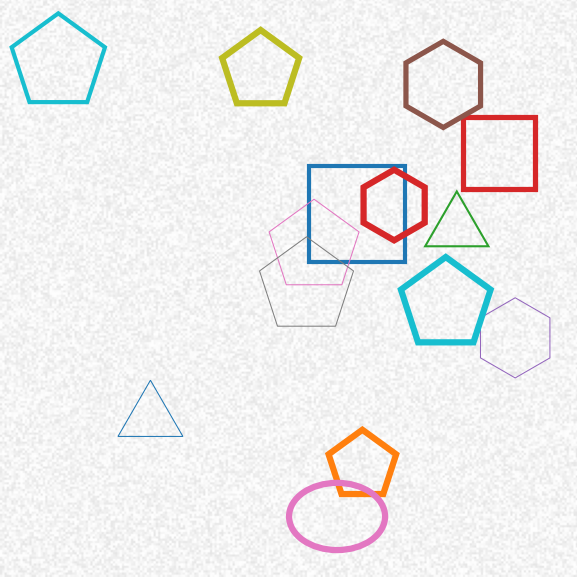[{"shape": "triangle", "thickness": 0.5, "radius": 0.32, "center": [0.26, 0.276]}, {"shape": "square", "thickness": 2, "radius": 0.42, "center": [0.619, 0.629]}, {"shape": "pentagon", "thickness": 3, "radius": 0.31, "center": [0.628, 0.193]}, {"shape": "triangle", "thickness": 1, "radius": 0.32, "center": [0.791, 0.604]}, {"shape": "hexagon", "thickness": 3, "radius": 0.31, "center": [0.682, 0.644]}, {"shape": "square", "thickness": 2.5, "radius": 0.31, "center": [0.864, 0.734]}, {"shape": "hexagon", "thickness": 0.5, "radius": 0.35, "center": [0.892, 0.414]}, {"shape": "hexagon", "thickness": 2.5, "radius": 0.37, "center": [0.768, 0.853]}, {"shape": "pentagon", "thickness": 0.5, "radius": 0.41, "center": [0.544, 0.572]}, {"shape": "oval", "thickness": 3, "radius": 0.42, "center": [0.584, 0.105]}, {"shape": "pentagon", "thickness": 0.5, "radius": 0.43, "center": [0.531, 0.504]}, {"shape": "pentagon", "thickness": 3, "radius": 0.35, "center": [0.451, 0.877]}, {"shape": "pentagon", "thickness": 3, "radius": 0.41, "center": [0.772, 0.472]}, {"shape": "pentagon", "thickness": 2, "radius": 0.42, "center": [0.101, 0.891]}]